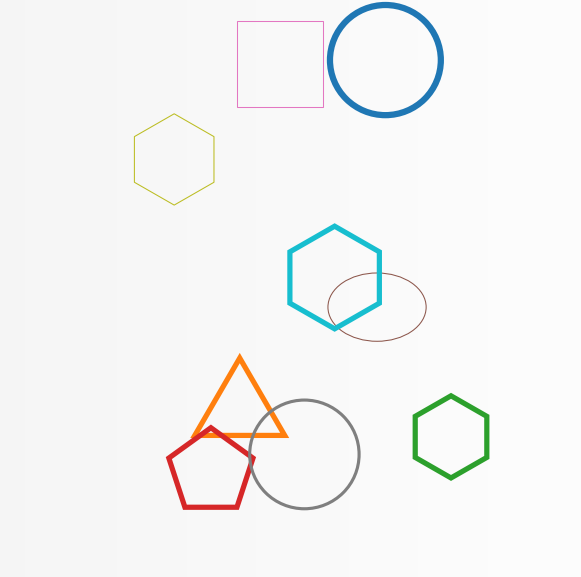[{"shape": "circle", "thickness": 3, "radius": 0.48, "center": [0.663, 0.895]}, {"shape": "triangle", "thickness": 2.5, "radius": 0.45, "center": [0.412, 0.29]}, {"shape": "hexagon", "thickness": 2.5, "radius": 0.36, "center": [0.776, 0.243]}, {"shape": "pentagon", "thickness": 2.5, "radius": 0.38, "center": [0.363, 0.182]}, {"shape": "oval", "thickness": 0.5, "radius": 0.42, "center": [0.649, 0.467]}, {"shape": "square", "thickness": 0.5, "radius": 0.37, "center": [0.482, 0.888]}, {"shape": "circle", "thickness": 1.5, "radius": 0.47, "center": [0.524, 0.212]}, {"shape": "hexagon", "thickness": 0.5, "radius": 0.4, "center": [0.3, 0.723]}, {"shape": "hexagon", "thickness": 2.5, "radius": 0.44, "center": [0.576, 0.519]}]